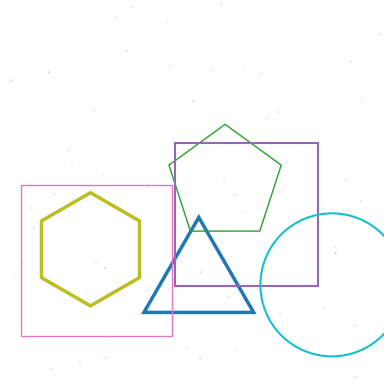[{"shape": "triangle", "thickness": 2.5, "radius": 0.82, "center": [0.516, 0.271]}, {"shape": "pentagon", "thickness": 1, "radius": 0.77, "center": [0.585, 0.524]}, {"shape": "square", "thickness": 1.5, "radius": 0.93, "center": [0.641, 0.443]}, {"shape": "square", "thickness": 1, "radius": 0.98, "center": [0.25, 0.323]}, {"shape": "hexagon", "thickness": 2.5, "radius": 0.74, "center": [0.235, 0.352]}, {"shape": "circle", "thickness": 1.5, "radius": 0.93, "center": [0.862, 0.26]}]